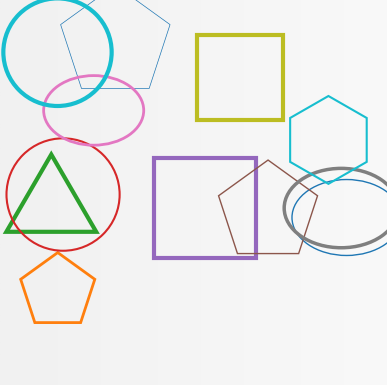[{"shape": "pentagon", "thickness": 0.5, "radius": 0.74, "center": [0.298, 0.89]}, {"shape": "oval", "thickness": 1, "radius": 0.7, "center": [0.894, 0.435]}, {"shape": "pentagon", "thickness": 2, "radius": 0.5, "center": [0.149, 0.243]}, {"shape": "triangle", "thickness": 3, "radius": 0.67, "center": [0.132, 0.465]}, {"shape": "circle", "thickness": 1.5, "radius": 0.73, "center": [0.163, 0.495]}, {"shape": "square", "thickness": 3, "radius": 0.65, "center": [0.529, 0.46]}, {"shape": "pentagon", "thickness": 1, "radius": 0.67, "center": [0.692, 0.45]}, {"shape": "oval", "thickness": 2, "radius": 0.65, "center": [0.242, 0.713]}, {"shape": "oval", "thickness": 2.5, "radius": 0.74, "center": [0.881, 0.46]}, {"shape": "square", "thickness": 3, "radius": 0.55, "center": [0.62, 0.799]}, {"shape": "circle", "thickness": 3, "radius": 0.7, "center": [0.148, 0.864]}, {"shape": "hexagon", "thickness": 1.5, "radius": 0.57, "center": [0.848, 0.637]}]